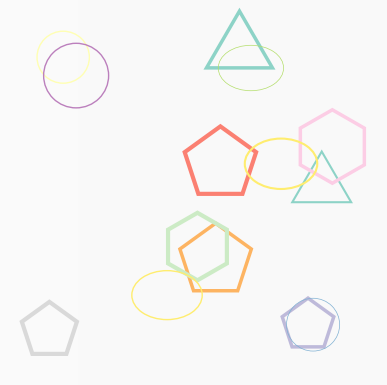[{"shape": "triangle", "thickness": 1.5, "radius": 0.44, "center": [0.83, 0.519]}, {"shape": "triangle", "thickness": 2.5, "radius": 0.49, "center": [0.618, 0.873]}, {"shape": "circle", "thickness": 1, "radius": 0.34, "center": [0.163, 0.851]}, {"shape": "pentagon", "thickness": 2.5, "radius": 0.35, "center": [0.795, 0.156]}, {"shape": "pentagon", "thickness": 3, "radius": 0.48, "center": [0.569, 0.575]}, {"shape": "circle", "thickness": 0.5, "radius": 0.34, "center": [0.808, 0.157]}, {"shape": "pentagon", "thickness": 2.5, "radius": 0.48, "center": [0.556, 0.323]}, {"shape": "oval", "thickness": 0.5, "radius": 0.42, "center": [0.648, 0.823]}, {"shape": "hexagon", "thickness": 2.5, "radius": 0.48, "center": [0.858, 0.619]}, {"shape": "pentagon", "thickness": 3, "radius": 0.37, "center": [0.127, 0.141]}, {"shape": "circle", "thickness": 1, "radius": 0.42, "center": [0.196, 0.804]}, {"shape": "hexagon", "thickness": 3, "radius": 0.44, "center": [0.51, 0.36]}, {"shape": "oval", "thickness": 1.5, "radius": 0.47, "center": [0.725, 0.575]}, {"shape": "oval", "thickness": 1, "radius": 0.45, "center": [0.431, 0.233]}]